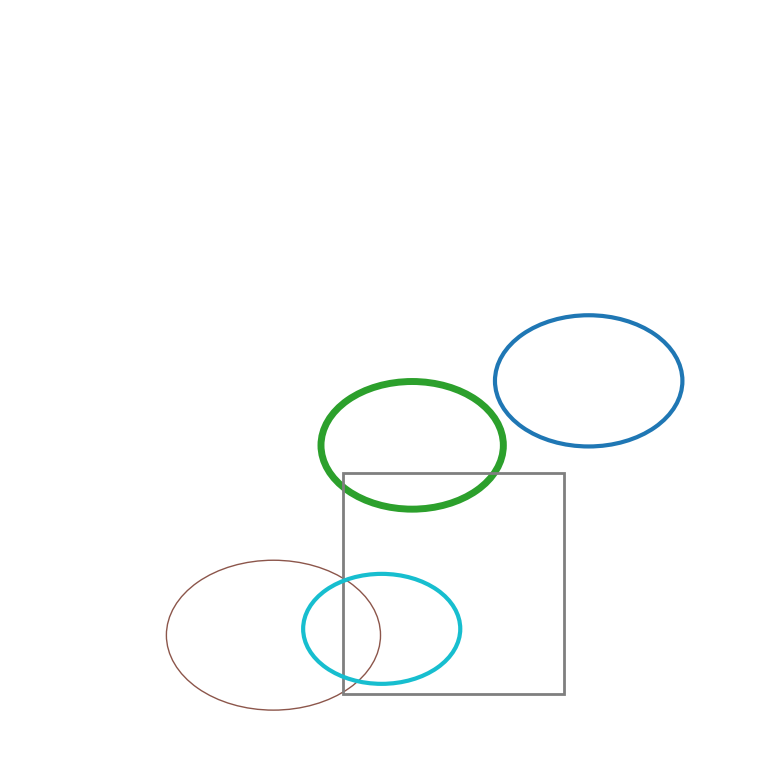[{"shape": "oval", "thickness": 1.5, "radius": 0.61, "center": [0.765, 0.505]}, {"shape": "oval", "thickness": 2.5, "radius": 0.59, "center": [0.535, 0.422]}, {"shape": "oval", "thickness": 0.5, "radius": 0.7, "center": [0.355, 0.175]}, {"shape": "square", "thickness": 1, "radius": 0.72, "center": [0.589, 0.242]}, {"shape": "oval", "thickness": 1.5, "radius": 0.51, "center": [0.496, 0.183]}]